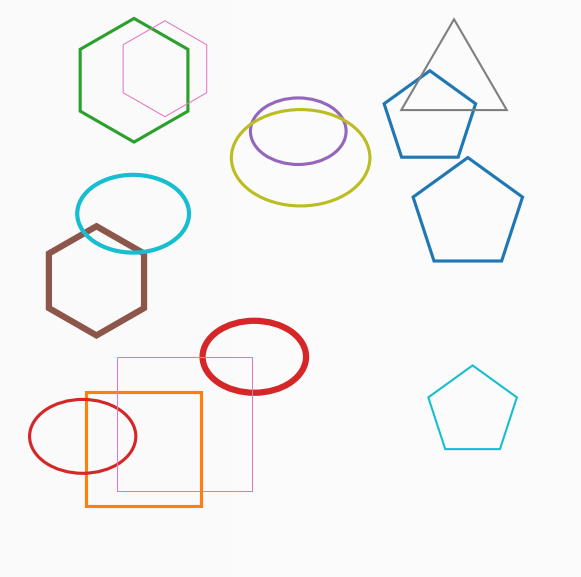[{"shape": "pentagon", "thickness": 1.5, "radius": 0.41, "center": [0.74, 0.794]}, {"shape": "pentagon", "thickness": 1.5, "radius": 0.49, "center": [0.805, 0.627]}, {"shape": "square", "thickness": 1.5, "radius": 0.5, "center": [0.247, 0.222]}, {"shape": "hexagon", "thickness": 1.5, "radius": 0.54, "center": [0.231, 0.86]}, {"shape": "oval", "thickness": 1.5, "radius": 0.46, "center": [0.142, 0.244]}, {"shape": "oval", "thickness": 3, "radius": 0.45, "center": [0.438, 0.381]}, {"shape": "oval", "thickness": 1.5, "radius": 0.41, "center": [0.513, 0.772]}, {"shape": "hexagon", "thickness": 3, "radius": 0.47, "center": [0.166, 0.513]}, {"shape": "square", "thickness": 0.5, "radius": 0.58, "center": [0.317, 0.265]}, {"shape": "hexagon", "thickness": 0.5, "radius": 0.42, "center": [0.284, 0.88]}, {"shape": "triangle", "thickness": 1, "radius": 0.52, "center": [0.781, 0.861]}, {"shape": "oval", "thickness": 1.5, "radius": 0.6, "center": [0.517, 0.726]}, {"shape": "pentagon", "thickness": 1, "radius": 0.4, "center": [0.813, 0.286]}, {"shape": "oval", "thickness": 2, "radius": 0.48, "center": [0.229, 0.629]}]